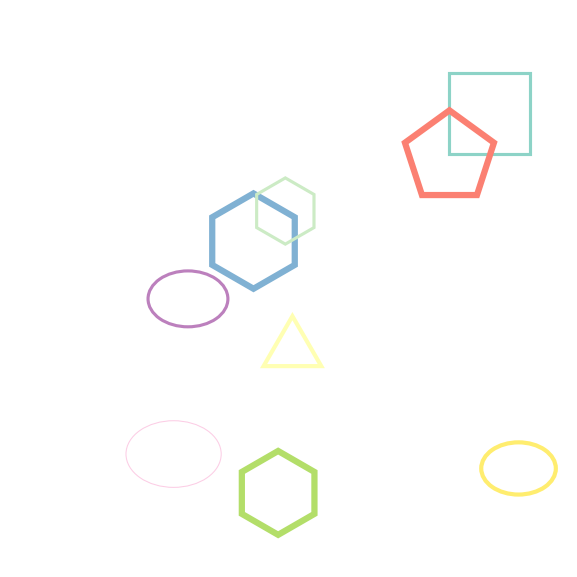[{"shape": "square", "thickness": 1.5, "radius": 0.35, "center": [0.848, 0.802]}, {"shape": "triangle", "thickness": 2, "radius": 0.29, "center": [0.506, 0.394]}, {"shape": "pentagon", "thickness": 3, "radius": 0.41, "center": [0.778, 0.727]}, {"shape": "hexagon", "thickness": 3, "radius": 0.41, "center": [0.439, 0.582]}, {"shape": "hexagon", "thickness": 3, "radius": 0.36, "center": [0.482, 0.146]}, {"shape": "oval", "thickness": 0.5, "radius": 0.41, "center": [0.301, 0.213]}, {"shape": "oval", "thickness": 1.5, "radius": 0.35, "center": [0.325, 0.482]}, {"shape": "hexagon", "thickness": 1.5, "radius": 0.29, "center": [0.494, 0.634]}, {"shape": "oval", "thickness": 2, "radius": 0.32, "center": [0.898, 0.188]}]